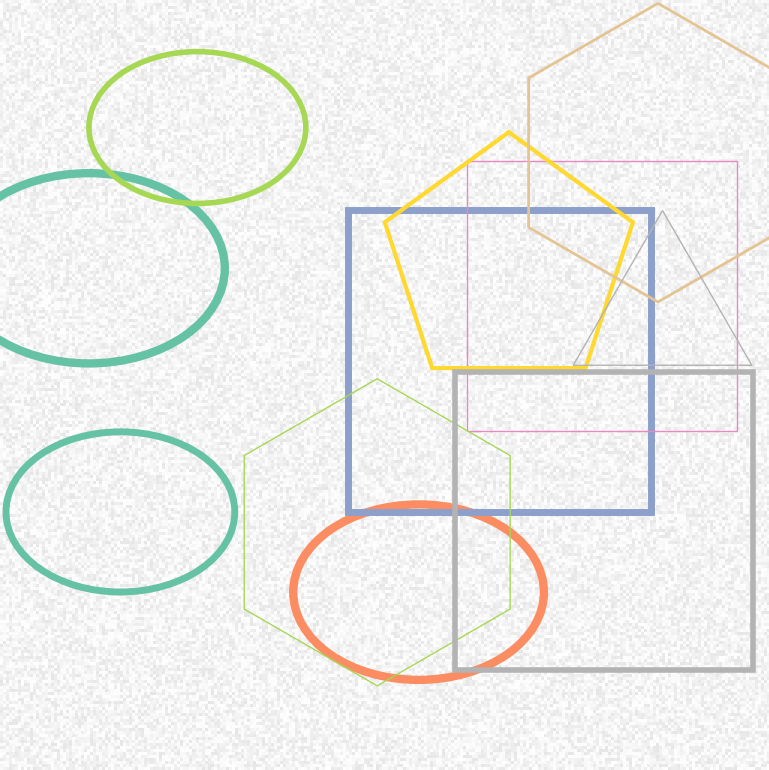[{"shape": "oval", "thickness": 2.5, "radius": 0.74, "center": [0.156, 0.335]}, {"shape": "oval", "thickness": 3, "radius": 0.88, "center": [0.115, 0.652]}, {"shape": "oval", "thickness": 3, "radius": 0.81, "center": [0.544, 0.231]}, {"shape": "square", "thickness": 2.5, "radius": 0.98, "center": [0.648, 0.531]}, {"shape": "square", "thickness": 0.5, "radius": 0.88, "center": [0.782, 0.616]}, {"shape": "oval", "thickness": 2, "radius": 0.7, "center": [0.256, 0.834]}, {"shape": "hexagon", "thickness": 0.5, "radius": 1.0, "center": [0.49, 0.309]}, {"shape": "pentagon", "thickness": 1.5, "radius": 0.85, "center": [0.661, 0.659]}, {"shape": "hexagon", "thickness": 1, "radius": 0.97, "center": [0.854, 0.802]}, {"shape": "square", "thickness": 2, "radius": 0.97, "center": [0.784, 0.323]}, {"shape": "triangle", "thickness": 0.5, "radius": 0.67, "center": [0.86, 0.593]}]